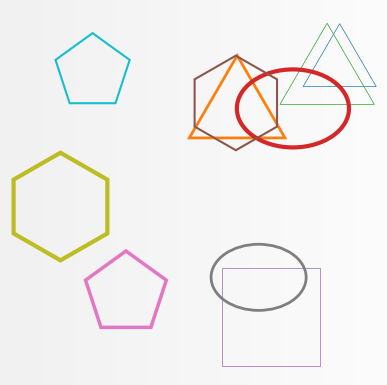[{"shape": "triangle", "thickness": 0.5, "radius": 0.54, "center": [0.877, 0.83]}, {"shape": "triangle", "thickness": 2, "radius": 0.71, "center": [0.612, 0.713]}, {"shape": "triangle", "thickness": 0.5, "radius": 0.7, "center": [0.844, 0.799]}, {"shape": "oval", "thickness": 3, "radius": 0.72, "center": [0.756, 0.718]}, {"shape": "square", "thickness": 0.5, "radius": 0.63, "center": [0.699, 0.176]}, {"shape": "hexagon", "thickness": 1.5, "radius": 0.61, "center": [0.609, 0.733]}, {"shape": "pentagon", "thickness": 2.5, "radius": 0.55, "center": [0.325, 0.238]}, {"shape": "oval", "thickness": 2, "radius": 0.61, "center": [0.667, 0.28]}, {"shape": "hexagon", "thickness": 3, "radius": 0.7, "center": [0.156, 0.464]}, {"shape": "pentagon", "thickness": 1.5, "radius": 0.5, "center": [0.239, 0.813]}]